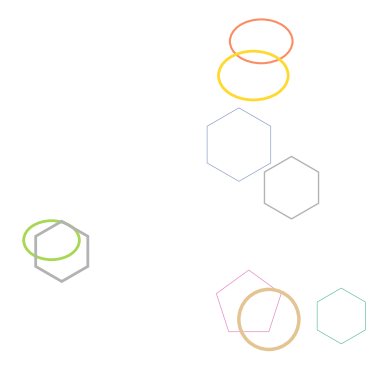[{"shape": "hexagon", "thickness": 0.5, "radius": 0.36, "center": [0.886, 0.179]}, {"shape": "oval", "thickness": 1.5, "radius": 0.41, "center": [0.679, 0.893]}, {"shape": "hexagon", "thickness": 0.5, "radius": 0.48, "center": [0.621, 0.624]}, {"shape": "pentagon", "thickness": 0.5, "radius": 0.44, "center": [0.646, 0.21]}, {"shape": "oval", "thickness": 2, "radius": 0.36, "center": [0.134, 0.376]}, {"shape": "oval", "thickness": 2, "radius": 0.45, "center": [0.658, 0.804]}, {"shape": "circle", "thickness": 2.5, "radius": 0.39, "center": [0.698, 0.17]}, {"shape": "hexagon", "thickness": 2, "radius": 0.39, "center": [0.16, 0.347]}, {"shape": "hexagon", "thickness": 1, "radius": 0.41, "center": [0.757, 0.513]}]